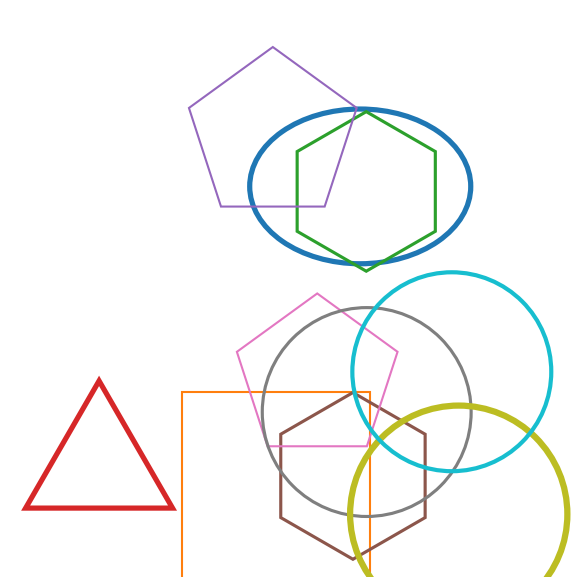[{"shape": "oval", "thickness": 2.5, "radius": 0.96, "center": [0.624, 0.676]}, {"shape": "square", "thickness": 1, "radius": 0.81, "center": [0.478, 0.157]}, {"shape": "hexagon", "thickness": 1.5, "radius": 0.69, "center": [0.634, 0.668]}, {"shape": "triangle", "thickness": 2.5, "radius": 0.73, "center": [0.172, 0.193]}, {"shape": "pentagon", "thickness": 1, "radius": 0.76, "center": [0.472, 0.765]}, {"shape": "hexagon", "thickness": 1.5, "radius": 0.72, "center": [0.611, 0.175]}, {"shape": "pentagon", "thickness": 1, "radius": 0.73, "center": [0.549, 0.345]}, {"shape": "circle", "thickness": 1.5, "radius": 0.9, "center": [0.635, 0.286]}, {"shape": "circle", "thickness": 3, "radius": 0.94, "center": [0.794, 0.109]}, {"shape": "circle", "thickness": 2, "radius": 0.86, "center": [0.782, 0.355]}]